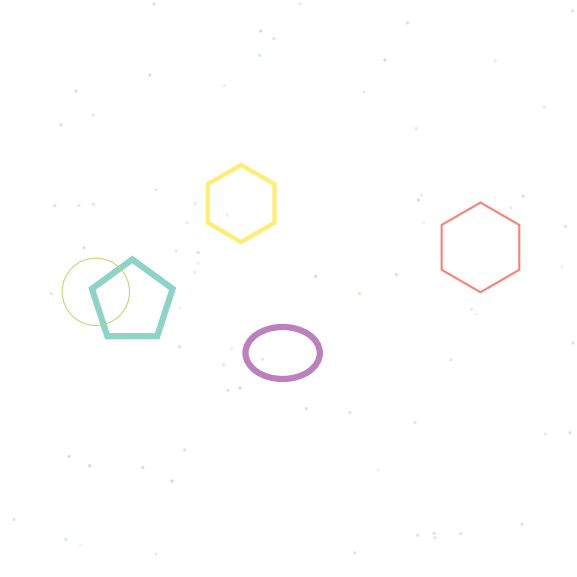[{"shape": "pentagon", "thickness": 3, "radius": 0.37, "center": [0.229, 0.476]}, {"shape": "hexagon", "thickness": 1, "radius": 0.39, "center": [0.832, 0.571]}, {"shape": "circle", "thickness": 0.5, "radius": 0.29, "center": [0.166, 0.494]}, {"shape": "oval", "thickness": 3, "radius": 0.32, "center": [0.489, 0.388]}, {"shape": "hexagon", "thickness": 2, "radius": 0.33, "center": [0.417, 0.647]}]